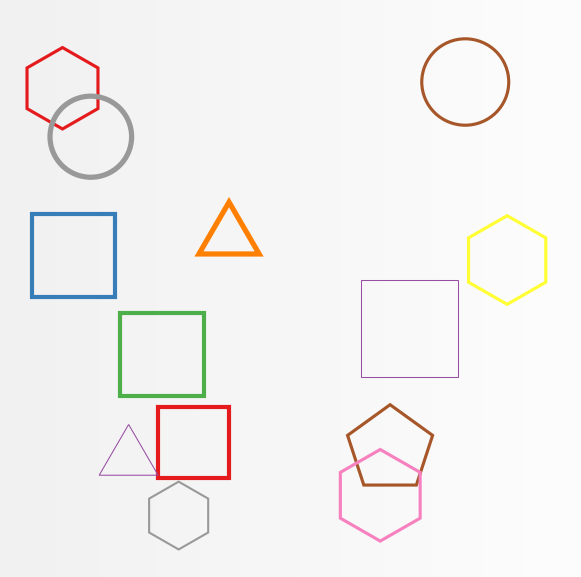[{"shape": "square", "thickness": 2, "radius": 0.31, "center": [0.333, 0.233]}, {"shape": "hexagon", "thickness": 1.5, "radius": 0.35, "center": [0.108, 0.846]}, {"shape": "square", "thickness": 2, "radius": 0.36, "center": [0.127, 0.556]}, {"shape": "square", "thickness": 2, "radius": 0.36, "center": [0.278, 0.385]}, {"shape": "triangle", "thickness": 0.5, "radius": 0.29, "center": [0.221, 0.206]}, {"shape": "square", "thickness": 0.5, "radius": 0.42, "center": [0.704, 0.43]}, {"shape": "triangle", "thickness": 2.5, "radius": 0.3, "center": [0.394, 0.589]}, {"shape": "hexagon", "thickness": 1.5, "radius": 0.38, "center": [0.873, 0.549]}, {"shape": "circle", "thickness": 1.5, "radius": 0.37, "center": [0.8, 0.857]}, {"shape": "pentagon", "thickness": 1.5, "radius": 0.38, "center": [0.671, 0.221]}, {"shape": "hexagon", "thickness": 1.5, "radius": 0.4, "center": [0.654, 0.142]}, {"shape": "circle", "thickness": 2.5, "radius": 0.35, "center": [0.156, 0.762]}, {"shape": "hexagon", "thickness": 1, "radius": 0.29, "center": [0.307, 0.106]}]